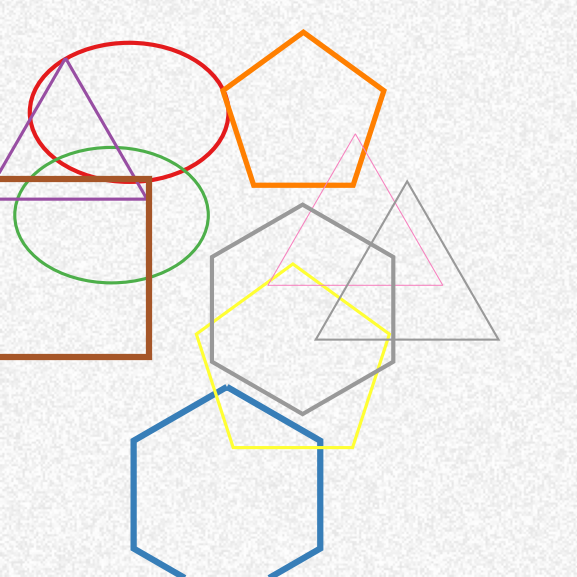[{"shape": "oval", "thickness": 2, "radius": 0.86, "center": [0.224, 0.805]}, {"shape": "hexagon", "thickness": 3, "radius": 0.93, "center": [0.393, 0.143]}, {"shape": "oval", "thickness": 1.5, "radius": 0.84, "center": [0.193, 0.627]}, {"shape": "triangle", "thickness": 1.5, "radius": 0.81, "center": [0.113, 0.736]}, {"shape": "pentagon", "thickness": 2.5, "radius": 0.73, "center": [0.525, 0.797]}, {"shape": "pentagon", "thickness": 1.5, "radius": 0.88, "center": [0.507, 0.366]}, {"shape": "square", "thickness": 3, "radius": 0.77, "center": [0.104, 0.535]}, {"shape": "triangle", "thickness": 0.5, "radius": 0.87, "center": [0.615, 0.593]}, {"shape": "hexagon", "thickness": 2, "radius": 0.91, "center": [0.524, 0.463]}, {"shape": "triangle", "thickness": 1, "radius": 0.91, "center": [0.705, 0.502]}]